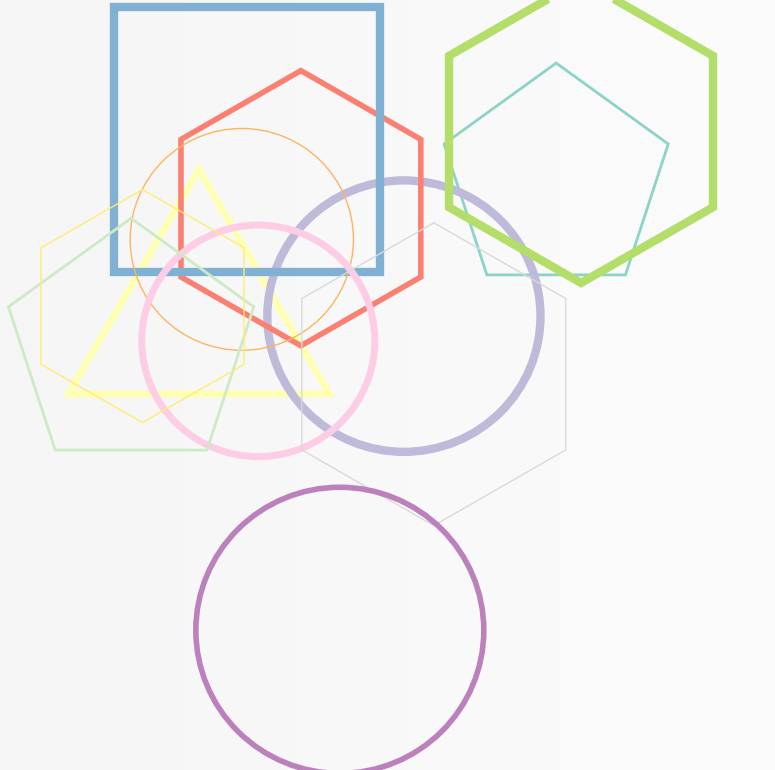[{"shape": "pentagon", "thickness": 1, "radius": 0.76, "center": [0.718, 0.766]}, {"shape": "triangle", "thickness": 2.5, "radius": 0.97, "center": [0.257, 0.586]}, {"shape": "circle", "thickness": 3, "radius": 0.88, "center": [0.521, 0.589]}, {"shape": "hexagon", "thickness": 2, "radius": 0.89, "center": [0.388, 0.73]}, {"shape": "square", "thickness": 3, "radius": 0.86, "center": [0.319, 0.819]}, {"shape": "circle", "thickness": 0.5, "radius": 0.72, "center": [0.312, 0.689]}, {"shape": "hexagon", "thickness": 3, "radius": 0.98, "center": [0.75, 0.829]}, {"shape": "circle", "thickness": 2.5, "radius": 0.75, "center": [0.333, 0.557]}, {"shape": "hexagon", "thickness": 0.5, "radius": 0.98, "center": [0.56, 0.514]}, {"shape": "circle", "thickness": 2, "radius": 0.93, "center": [0.438, 0.181]}, {"shape": "pentagon", "thickness": 1, "radius": 0.83, "center": [0.169, 0.55]}, {"shape": "hexagon", "thickness": 0.5, "radius": 0.76, "center": [0.184, 0.603]}]